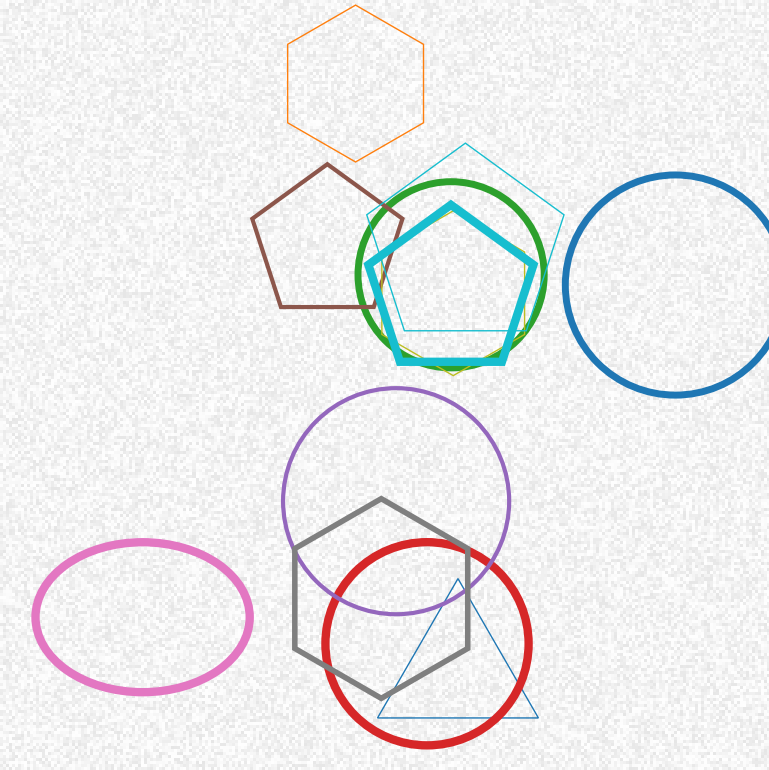[{"shape": "triangle", "thickness": 0.5, "radius": 0.6, "center": [0.595, 0.128]}, {"shape": "circle", "thickness": 2.5, "radius": 0.71, "center": [0.877, 0.63]}, {"shape": "hexagon", "thickness": 0.5, "radius": 0.51, "center": [0.462, 0.891]}, {"shape": "circle", "thickness": 2.5, "radius": 0.6, "center": [0.586, 0.643]}, {"shape": "circle", "thickness": 3, "radius": 0.66, "center": [0.555, 0.164]}, {"shape": "circle", "thickness": 1.5, "radius": 0.73, "center": [0.514, 0.349]}, {"shape": "pentagon", "thickness": 1.5, "radius": 0.51, "center": [0.425, 0.684]}, {"shape": "oval", "thickness": 3, "radius": 0.7, "center": [0.185, 0.198]}, {"shape": "hexagon", "thickness": 2, "radius": 0.65, "center": [0.495, 0.223]}, {"shape": "hexagon", "thickness": 0.5, "radius": 0.54, "center": [0.589, 0.619]}, {"shape": "pentagon", "thickness": 0.5, "radius": 0.67, "center": [0.604, 0.679]}, {"shape": "pentagon", "thickness": 3, "radius": 0.56, "center": [0.586, 0.621]}]